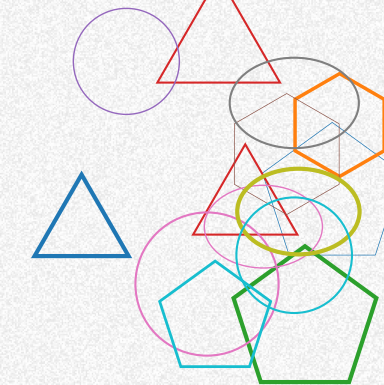[{"shape": "triangle", "thickness": 3, "radius": 0.71, "center": [0.212, 0.405]}, {"shape": "pentagon", "thickness": 0.5, "radius": 0.95, "center": [0.863, 0.492]}, {"shape": "hexagon", "thickness": 2.5, "radius": 0.67, "center": [0.882, 0.675]}, {"shape": "pentagon", "thickness": 3, "radius": 0.98, "center": [0.792, 0.165]}, {"shape": "triangle", "thickness": 1.5, "radius": 0.92, "center": [0.568, 0.877]}, {"shape": "triangle", "thickness": 1.5, "radius": 0.78, "center": [0.637, 0.469]}, {"shape": "circle", "thickness": 1, "radius": 0.69, "center": [0.328, 0.841]}, {"shape": "hexagon", "thickness": 0.5, "radius": 0.79, "center": [0.745, 0.6]}, {"shape": "oval", "thickness": 1, "radius": 0.77, "center": [0.684, 0.411]}, {"shape": "circle", "thickness": 1.5, "radius": 0.93, "center": [0.538, 0.262]}, {"shape": "oval", "thickness": 1.5, "radius": 0.84, "center": [0.764, 0.733]}, {"shape": "oval", "thickness": 3, "radius": 0.79, "center": [0.775, 0.451]}, {"shape": "circle", "thickness": 1.5, "radius": 0.75, "center": [0.764, 0.337]}, {"shape": "pentagon", "thickness": 2, "radius": 0.76, "center": [0.559, 0.17]}]